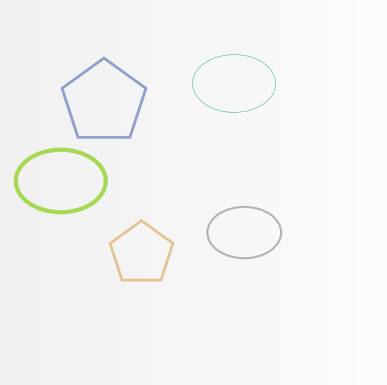[{"shape": "oval", "thickness": 0.5, "radius": 0.54, "center": [0.604, 0.783]}, {"shape": "pentagon", "thickness": 2, "radius": 0.57, "center": [0.268, 0.735]}, {"shape": "oval", "thickness": 3, "radius": 0.58, "center": [0.157, 0.53]}, {"shape": "pentagon", "thickness": 2, "radius": 0.43, "center": [0.365, 0.341]}, {"shape": "oval", "thickness": 1.5, "radius": 0.48, "center": [0.63, 0.396]}]